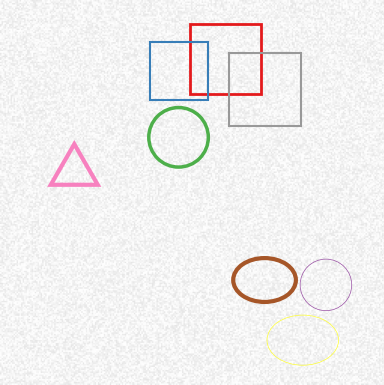[{"shape": "square", "thickness": 2, "radius": 0.46, "center": [0.586, 0.847]}, {"shape": "square", "thickness": 1.5, "radius": 0.38, "center": [0.466, 0.815]}, {"shape": "circle", "thickness": 2.5, "radius": 0.39, "center": [0.464, 0.643]}, {"shape": "circle", "thickness": 0.5, "radius": 0.33, "center": [0.847, 0.26]}, {"shape": "oval", "thickness": 0.5, "radius": 0.46, "center": [0.786, 0.116]}, {"shape": "oval", "thickness": 3, "radius": 0.41, "center": [0.687, 0.273]}, {"shape": "triangle", "thickness": 3, "radius": 0.35, "center": [0.193, 0.555]}, {"shape": "square", "thickness": 1.5, "radius": 0.47, "center": [0.688, 0.767]}]